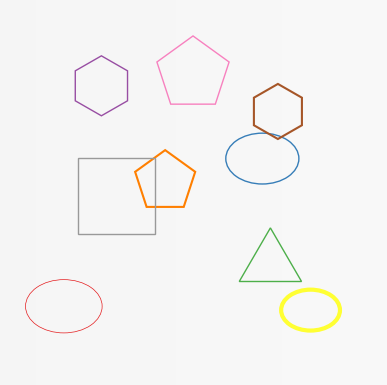[{"shape": "oval", "thickness": 0.5, "radius": 0.49, "center": [0.165, 0.204]}, {"shape": "oval", "thickness": 1, "radius": 0.47, "center": [0.677, 0.588]}, {"shape": "triangle", "thickness": 1, "radius": 0.46, "center": [0.698, 0.315]}, {"shape": "hexagon", "thickness": 1, "radius": 0.39, "center": [0.262, 0.777]}, {"shape": "pentagon", "thickness": 1.5, "radius": 0.41, "center": [0.426, 0.529]}, {"shape": "oval", "thickness": 3, "radius": 0.38, "center": [0.801, 0.195]}, {"shape": "hexagon", "thickness": 1.5, "radius": 0.36, "center": [0.717, 0.71]}, {"shape": "pentagon", "thickness": 1, "radius": 0.49, "center": [0.498, 0.809]}, {"shape": "square", "thickness": 1, "radius": 0.5, "center": [0.3, 0.491]}]